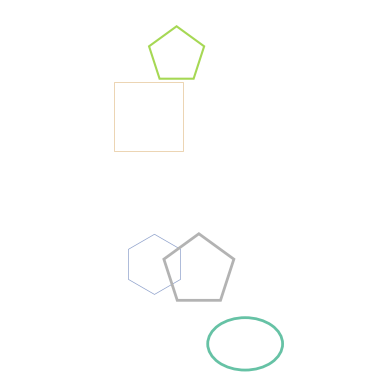[{"shape": "oval", "thickness": 2, "radius": 0.49, "center": [0.637, 0.107]}, {"shape": "hexagon", "thickness": 0.5, "radius": 0.39, "center": [0.401, 0.313]}, {"shape": "pentagon", "thickness": 1.5, "radius": 0.38, "center": [0.459, 0.856]}, {"shape": "square", "thickness": 0.5, "radius": 0.44, "center": [0.385, 0.697]}, {"shape": "pentagon", "thickness": 2, "radius": 0.48, "center": [0.517, 0.297]}]